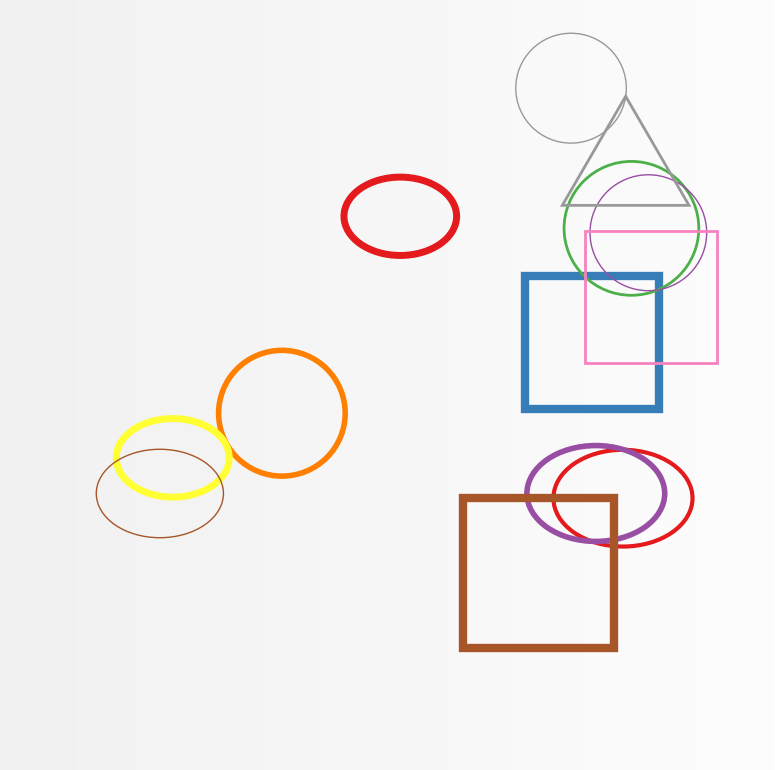[{"shape": "oval", "thickness": 2.5, "radius": 0.36, "center": [0.516, 0.719]}, {"shape": "oval", "thickness": 1.5, "radius": 0.45, "center": [0.804, 0.353]}, {"shape": "square", "thickness": 3, "radius": 0.43, "center": [0.764, 0.555]}, {"shape": "circle", "thickness": 1, "radius": 0.43, "center": [0.815, 0.703]}, {"shape": "circle", "thickness": 0.5, "radius": 0.38, "center": [0.837, 0.698]}, {"shape": "oval", "thickness": 2, "radius": 0.44, "center": [0.769, 0.359]}, {"shape": "circle", "thickness": 2, "radius": 0.41, "center": [0.364, 0.463]}, {"shape": "oval", "thickness": 2.5, "radius": 0.36, "center": [0.223, 0.405]}, {"shape": "oval", "thickness": 0.5, "radius": 0.41, "center": [0.206, 0.359]}, {"shape": "square", "thickness": 3, "radius": 0.49, "center": [0.695, 0.256]}, {"shape": "square", "thickness": 1, "radius": 0.43, "center": [0.84, 0.614]}, {"shape": "circle", "thickness": 0.5, "radius": 0.36, "center": [0.737, 0.885]}, {"shape": "triangle", "thickness": 1, "radius": 0.47, "center": [0.807, 0.781]}]